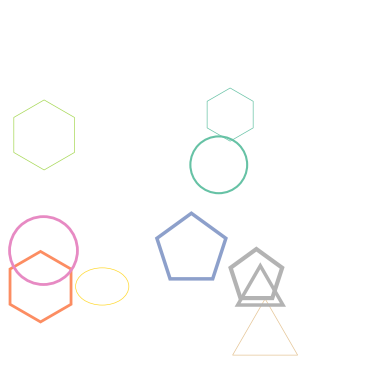[{"shape": "circle", "thickness": 1.5, "radius": 0.37, "center": [0.568, 0.572]}, {"shape": "hexagon", "thickness": 0.5, "radius": 0.35, "center": [0.598, 0.702]}, {"shape": "hexagon", "thickness": 2, "radius": 0.46, "center": [0.105, 0.255]}, {"shape": "pentagon", "thickness": 2.5, "radius": 0.47, "center": [0.497, 0.352]}, {"shape": "circle", "thickness": 2, "radius": 0.44, "center": [0.113, 0.349]}, {"shape": "hexagon", "thickness": 0.5, "radius": 0.45, "center": [0.115, 0.649]}, {"shape": "oval", "thickness": 0.5, "radius": 0.35, "center": [0.265, 0.256]}, {"shape": "triangle", "thickness": 0.5, "radius": 0.49, "center": [0.689, 0.126]}, {"shape": "triangle", "thickness": 2.5, "radius": 0.34, "center": [0.676, 0.242]}, {"shape": "pentagon", "thickness": 3, "radius": 0.35, "center": [0.666, 0.283]}]